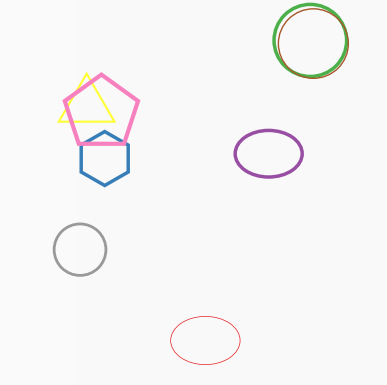[{"shape": "oval", "thickness": 0.5, "radius": 0.45, "center": [0.53, 0.116]}, {"shape": "hexagon", "thickness": 2.5, "radius": 0.35, "center": [0.27, 0.588]}, {"shape": "circle", "thickness": 2.5, "radius": 0.47, "center": [0.801, 0.895]}, {"shape": "oval", "thickness": 2.5, "radius": 0.43, "center": [0.693, 0.601]}, {"shape": "triangle", "thickness": 1.5, "radius": 0.42, "center": [0.224, 0.726]}, {"shape": "circle", "thickness": 1, "radius": 0.45, "center": [0.809, 0.887]}, {"shape": "pentagon", "thickness": 3, "radius": 0.5, "center": [0.262, 0.707]}, {"shape": "circle", "thickness": 2, "radius": 0.33, "center": [0.207, 0.352]}]